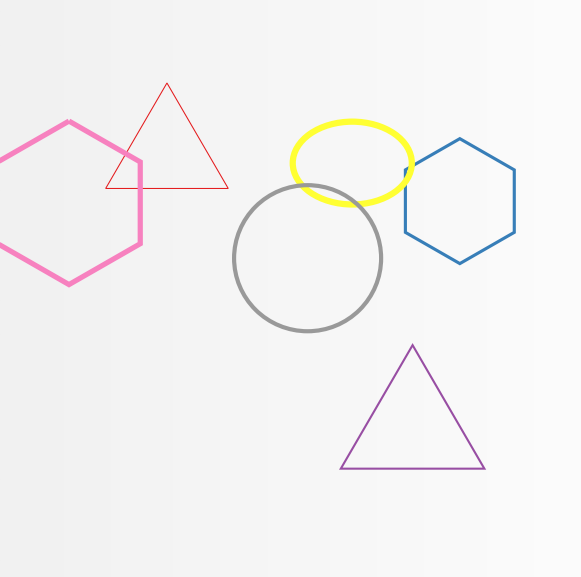[{"shape": "triangle", "thickness": 0.5, "radius": 0.61, "center": [0.287, 0.734]}, {"shape": "hexagon", "thickness": 1.5, "radius": 0.54, "center": [0.791, 0.651]}, {"shape": "triangle", "thickness": 1, "radius": 0.71, "center": [0.71, 0.259]}, {"shape": "oval", "thickness": 3, "radius": 0.51, "center": [0.606, 0.717]}, {"shape": "hexagon", "thickness": 2.5, "radius": 0.71, "center": [0.119, 0.648]}, {"shape": "circle", "thickness": 2, "radius": 0.63, "center": [0.529, 0.552]}]